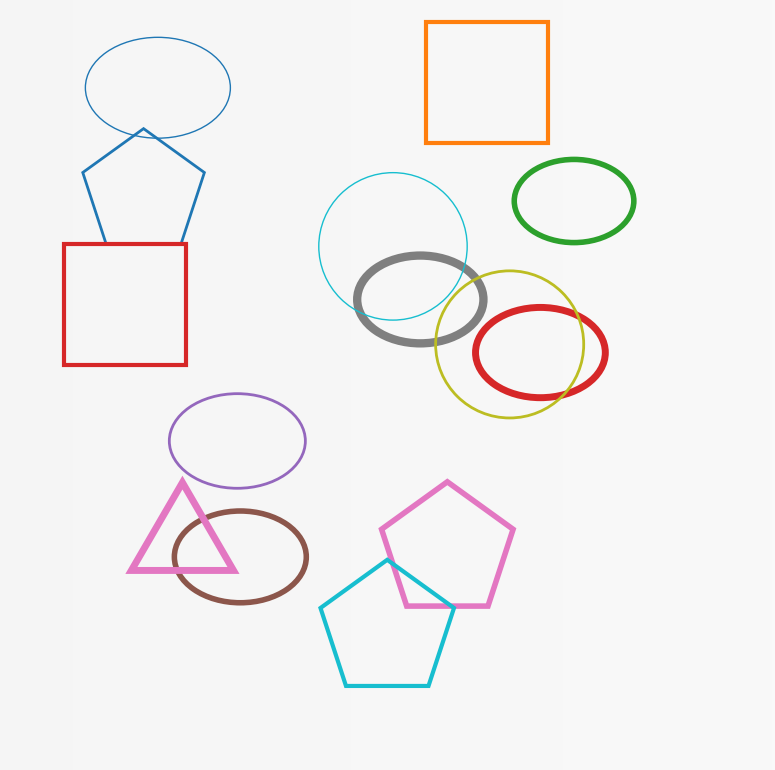[{"shape": "pentagon", "thickness": 1, "radius": 0.41, "center": [0.185, 0.75]}, {"shape": "oval", "thickness": 0.5, "radius": 0.47, "center": [0.204, 0.886]}, {"shape": "square", "thickness": 1.5, "radius": 0.39, "center": [0.628, 0.893]}, {"shape": "oval", "thickness": 2, "radius": 0.39, "center": [0.741, 0.739]}, {"shape": "square", "thickness": 1.5, "radius": 0.39, "center": [0.162, 0.604]}, {"shape": "oval", "thickness": 2.5, "radius": 0.42, "center": [0.697, 0.542]}, {"shape": "oval", "thickness": 1, "radius": 0.44, "center": [0.306, 0.427]}, {"shape": "oval", "thickness": 2, "radius": 0.43, "center": [0.31, 0.277]}, {"shape": "triangle", "thickness": 2.5, "radius": 0.38, "center": [0.235, 0.297]}, {"shape": "pentagon", "thickness": 2, "radius": 0.45, "center": [0.577, 0.285]}, {"shape": "oval", "thickness": 3, "radius": 0.41, "center": [0.542, 0.611]}, {"shape": "circle", "thickness": 1, "radius": 0.48, "center": [0.658, 0.553]}, {"shape": "circle", "thickness": 0.5, "radius": 0.48, "center": [0.507, 0.68]}, {"shape": "pentagon", "thickness": 1.5, "radius": 0.45, "center": [0.5, 0.182]}]